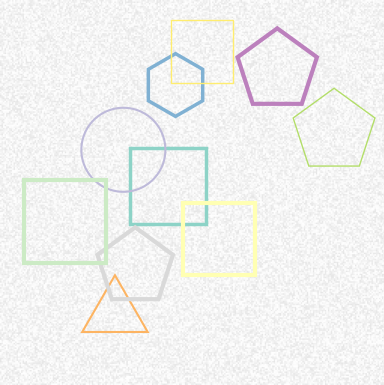[{"shape": "square", "thickness": 2.5, "radius": 0.5, "center": [0.437, 0.517]}, {"shape": "square", "thickness": 3, "radius": 0.47, "center": [0.568, 0.38]}, {"shape": "circle", "thickness": 1.5, "radius": 0.55, "center": [0.32, 0.611]}, {"shape": "hexagon", "thickness": 2.5, "radius": 0.41, "center": [0.456, 0.779]}, {"shape": "triangle", "thickness": 1.5, "radius": 0.49, "center": [0.299, 0.187]}, {"shape": "pentagon", "thickness": 1, "radius": 0.56, "center": [0.868, 0.659]}, {"shape": "pentagon", "thickness": 3, "radius": 0.52, "center": [0.351, 0.306]}, {"shape": "pentagon", "thickness": 3, "radius": 0.54, "center": [0.72, 0.818]}, {"shape": "square", "thickness": 3, "radius": 0.54, "center": [0.168, 0.425]}, {"shape": "square", "thickness": 1, "radius": 0.4, "center": [0.525, 0.866]}]